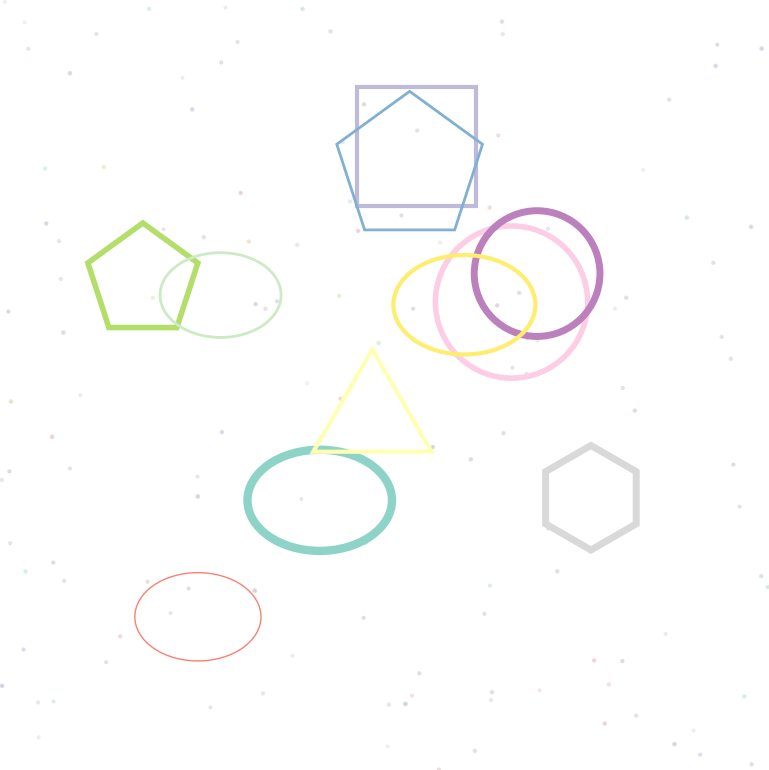[{"shape": "oval", "thickness": 3, "radius": 0.47, "center": [0.415, 0.35]}, {"shape": "triangle", "thickness": 1.5, "radius": 0.44, "center": [0.484, 0.458]}, {"shape": "square", "thickness": 1.5, "radius": 0.39, "center": [0.541, 0.81]}, {"shape": "oval", "thickness": 0.5, "radius": 0.41, "center": [0.257, 0.199]}, {"shape": "pentagon", "thickness": 1, "radius": 0.5, "center": [0.532, 0.782]}, {"shape": "pentagon", "thickness": 2, "radius": 0.38, "center": [0.186, 0.635]}, {"shape": "circle", "thickness": 2, "radius": 0.49, "center": [0.664, 0.608]}, {"shape": "hexagon", "thickness": 2.5, "radius": 0.34, "center": [0.767, 0.354]}, {"shape": "circle", "thickness": 2.5, "radius": 0.41, "center": [0.698, 0.645]}, {"shape": "oval", "thickness": 1, "radius": 0.39, "center": [0.286, 0.617]}, {"shape": "oval", "thickness": 1.5, "radius": 0.46, "center": [0.603, 0.604]}]